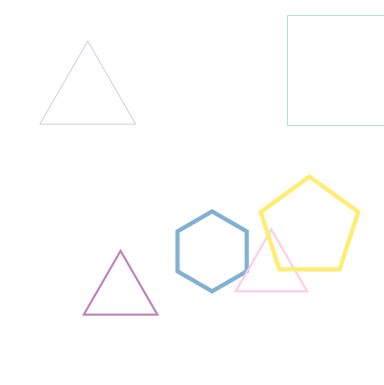[{"shape": "square", "thickness": 0.5, "radius": 0.71, "center": [0.887, 0.818]}, {"shape": "triangle", "thickness": 0.5, "radius": 0.72, "center": [0.228, 0.75]}, {"shape": "hexagon", "thickness": 3, "radius": 0.52, "center": [0.551, 0.347]}, {"shape": "triangle", "thickness": 1.5, "radius": 0.53, "center": [0.705, 0.297]}, {"shape": "triangle", "thickness": 1.5, "radius": 0.55, "center": [0.313, 0.238]}, {"shape": "pentagon", "thickness": 3, "radius": 0.67, "center": [0.804, 0.408]}]